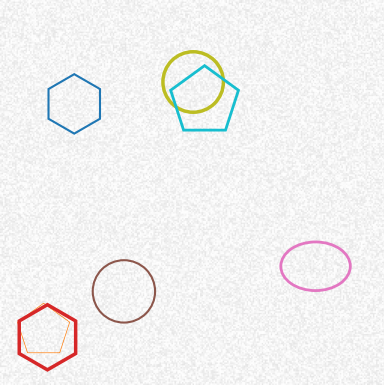[{"shape": "hexagon", "thickness": 1.5, "radius": 0.39, "center": [0.193, 0.73]}, {"shape": "pentagon", "thickness": 0.5, "radius": 0.36, "center": [0.113, 0.141]}, {"shape": "hexagon", "thickness": 2.5, "radius": 0.42, "center": [0.123, 0.124]}, {"shape": "circle", "thickness": 1.5, "radius": 0.4, "center": [0.322, 0.243]}, {"shape": "oval", "thickness": 2, "radius": 0.45, "center": [0.82, 0.308]}, {"shape": "circle", "thickness": 2.5, "radius": 0.39, "center": [0.502, 0.787]}, {"shape": "pentagon", "thickness": 2, "radius": 0.46, "center": [0.531, 0.737]}]